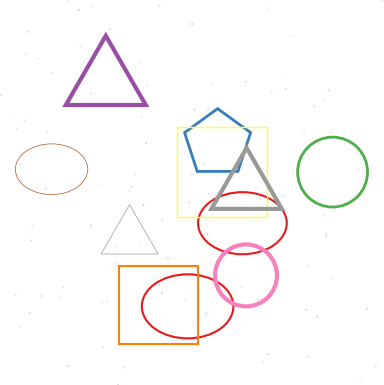[{"shape": "oval", "thickness": 1.5, "radius": 0.59, "center": [0.487, 0.204]}, {"shape": "oval", "thickness": 1.5, "radius": 0.58, "center": [0.63, 0.42]}, {"shape": "pentagon", "thickness": 2, "radius": 0.45, "center": [0.565, 0.628]}, {"shape": "circle", "thickness": 2, "radius": 0.45, "center": [0.864, 0.553]}, {"shape": "triangle", "thickness": 3, "radius": 0.6, "center": [0.275, 0.787]}, {"shape": "square", "thickness": 1.5, "radius": 0.51, "center": [0.412, 0.208]}, {"shape": "square", "thickness": 1, "radius": 0.59, "center": [0.577, 0.553]}, {"shape": "oval", "thickness": 0.5, "radius": 0.47, "center": [0.134, 0.56]}, {"shape": "circle", "thickness": 3, "radius": 0.4, "center": [0.639, 0.285]}, {"shape": "triangle", "thickness": 0.5, "radius": 0.43, "center": [0.337, 0.383]}, {"shape": "triangle", "thickness": 3, "radius": 0.53, "center": [0.641, 0.51]}]